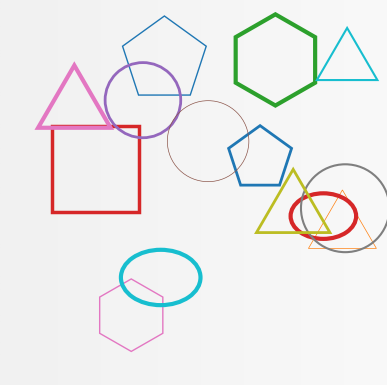[{"shape": "pentagon", "thickness": 2, "radius": 0.43, "center": [0.671, 0.588]}, {"shape": "pentagon", "thickness": 1, "radius": 0.57, "center": [0.424, 0.845]}, {"shape": "triangle", "thickness": 0.5, "radius": 0.51, "center": [0.884, 0.405]}, {"shape": "hexagon", "thickness": 3, "radius": 0.59, "center": [0.711, 0.844]}, {"shape": "square", "thickness": 2.5, "radius": 0.56, "center": [0.246, 0.562]}, {"shape": "oval", "thickness": 3, "radius": 0.42, "center": [0.834, 0.439]}, {"shape": "circle", "thickness": 2, "radius": 0.49, "center": [0.369, 0.74]}, {"shape": "circle", "thickness": 0.5, "radius": 0.53, "center": [0.537, 0.633]}, {"shape": "hexagon", "thickness": 1, "radius": 0.47, "center": [0.339, 0.181]}, {"shape": "triangle", "thickness": 3, "radius": 0.54, "center": [0.192, 0.722]}, {"shape": "circle", "thickness": 1.5, "radius": 0.57, "center": [0.891, 0.459]}, {"shape": "triangle", "thickness": 2, "radius": 0.55, "center": [0.757, 0.451]}, {"shape": "oval", "thickness": 3, "radius": 0.51, "center": [0.415, 0.279]}, {"shape": "triangle", "thickness": 1.5, "radius": 0.45, "center": [0.896, 0.837]}]